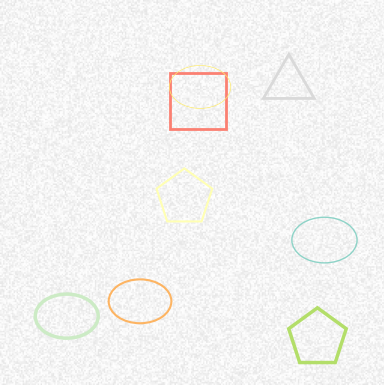[{"shape": "oval", "thickness": 1, "radius": 0.42, "center": [0.843, 0.376]}, {"shape": "pentagon", "thickness": 1.5, "radius": 0.38, "center": [0.479, 0.486]}, {"shape": "square", "thickness": 2, "radius": 0.37, "center": [0.515, 0.737]}, {"shape": "oval", "thickness": 1.5, "radius": 0.41, "center": [0.364, 0.217]}, {"shape": "pentagon", "thickness": 2.5, "radius": 0.39, "center": [0.825, 0.122]}, {"shape": "triangle", "thickness": 2, "radius": 0.38, "center": [0.75, 0.782]}, {"shape": "oval", "thickness": 2.5, "radius": 0.41, "center": [0.173, 0.179]}, {"shape": "oval", "thickness": 0.5, "radius": 0.4, "center": [0.52, 0.774]}]